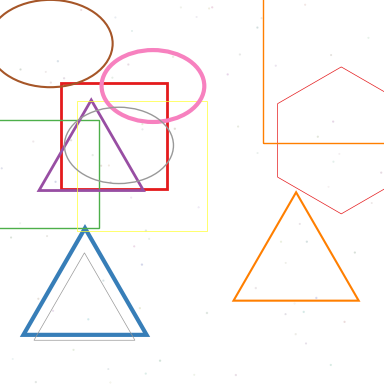[{"shape": "square", "thickness": 2, "radius": 0.69, "center": [0.297, 0.647]}, {"shape": "hexagon", "thickness": 0.5, "radius": 0.95, "center": [0.886, 0.635]}, {"shape": "triangle", "thickness": 3, "radius": 0.92, "center": [0.221, 0.223]}, {"shape": "square", "thickness": 1, "radius": 0.7, "center": [0.116, 0.547]}, {"shape": "triangle", "thickness": 2, "radius": 0.78, "center": [0.237, 0.584]}, {"shape": "square", "thickness": 1, "radius": 0.96, "center": [0.876, 0.82]}, {"shape": "triangle", "thickness": 1.5, "radius": 0.94, "center": [0.769, 0.313]}, {"shape": "square", "thickness": 0.5, "radius": 0.85, "center": [0.369, 0.569]}, {"shape": "oval", "thickness": 1.5, "radius": 0.81, "center": [0.131, 0.887]}, {"shape": "oval", "thickness": 3, "radius": 0.67, "center": [0.397, 0.777]}, {"shape": "oval", "thickness": 1, "radius": 0.71, "center": [0.309, 0.622]}, {"shape": "triangle", "thickness": 0.5, "radius": 0.76, "center": [0.219, 0.192]}]